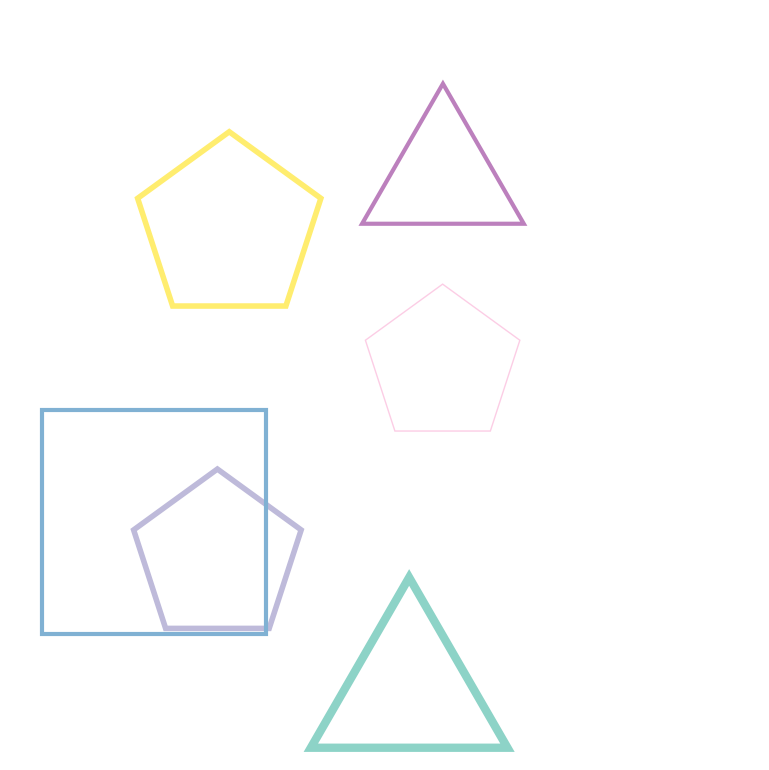[{"shape": "triangle", "thickness": 3, "radius": 0.74, "center": [0.531, 0.103]}, {"shape": "pentagon", "thickness": 2, "radius": 0.57, "center": [0.282, 0.276]}, {"shape": "square", "thickness": 1.5, "radius": 0.73, "center": [0.2, 0.322]}, {"shape": "pentagon", "thickness": 0.5, "radius": 0.53, "center": [0.575, 0.526]}, {"shape": "triangle", "thickness": 1.5, "radius": 0.61, "center": [0.575, 0.77]}, {"shape": "pentagon", "thickness": 2, "radius": 0.63, "center": [0.298, 0.704]}]